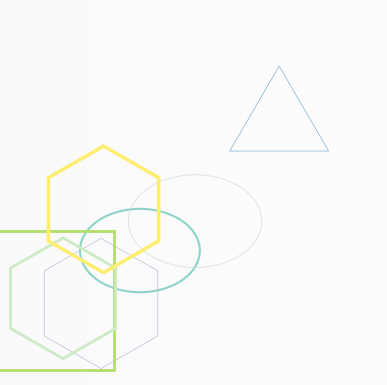[{"shape": "oval", "thickness": 1.5, "radius": 0.77, "center": [0.361, 0.349]}, {"shape": "hexagon", "thickness": 0.5, "radius": 0.85, "center": [0.261, 0.212]}, {"shape": "triangle", "thickness": 0.5, "radius": 0.74, "center": [0.72, 0.681]}, {"shape": "square", "thickness": 2, "radius": 0.9, "center": [0.114, 0.219]}, {"shape": "oval", "thickness": 0.5, "radius": 0.86, "center": [0.504, 0.426]}, {"shape": "hexagon", "thickness": 2, "radius": 0.78, "center": [0.163, 0.225]}, {"shape": "hexagon", "thickness": 2.5, "radius": 0.82, "center": [0.267, 0.456]}]